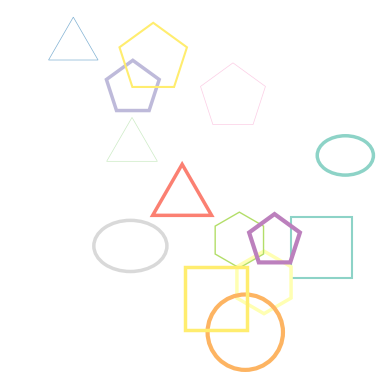[{"shape": "square", "thickness": 1.5, "radius": 0.4, "center": [0.835, 0.358]}, {"shape": "oval", "thickness": 2.5, "radius": 0.36, "center": [0.897, 0.596]}, {"shape": "hexagon", "thickness": 2.5, "radius": 0.41, "center": [0.686, 0.266]}, {"shape": "pentagon", "thickness": 2.5, "radius": 0.36, "center": [0.345, 0.771]}, {"shape": "triangle", "thickness": 2.5, "radius": 0.44, "center": [0.473, 0.485]}, {"shape": "triangle", "thickness": 0.5, "radius": 0.37, "center": [0.19, 0.881]}, {"shape": "circle", "thickness": 3, "radius": 0.49, "center": [0.637, 0.137]}, {"shape": "hexagon", "thickness": 1, "radius": 0.36, "center": [0.622, 0.376]}, {"shape": "pentagon", "thickness": 0.5, "radius": 0.44, "center": [0.605, 0.748]}, {"shape": "oval", "thickness": 2.5, "radius": 0.47, "center": [0.339, 0.361]}, {"shape": "pentagon", "thickness": 3, "radius": 0.35, "center": [0.713, 0.375]}, {"shape": "triangle", "thickness": 0.5, "radius": 0.38, "center": [0.343, 0.619]}, {"shape": "pentagon", "thickness": 1.5, "radius": 0.46, "center": [0.398, 0.849]}, {"shape": "square", "thickness": 2.5, "radius": 0.41, "center": [0.561, 0.224]}]